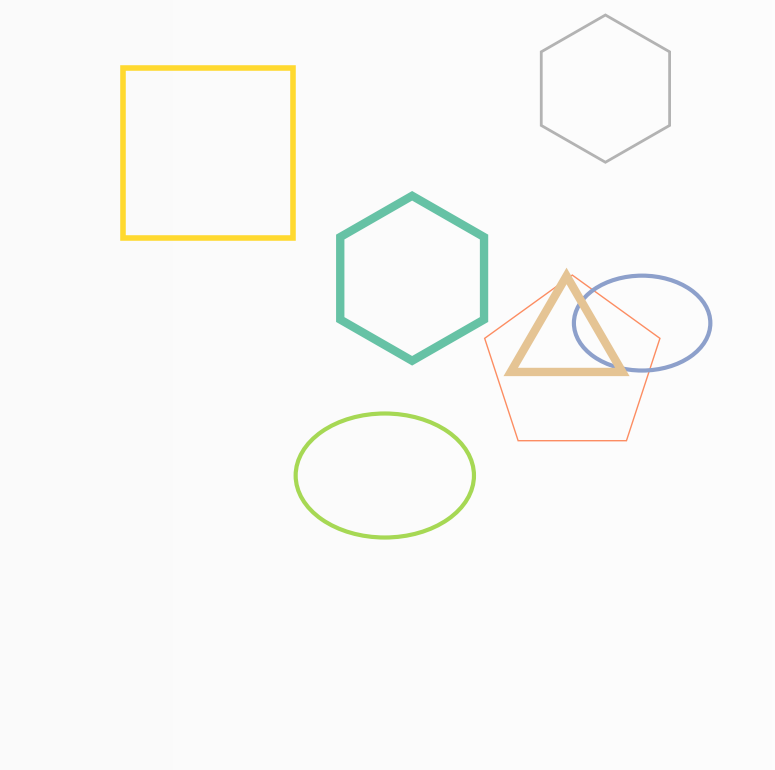[{"shape": "hexagon", "thickness": 3, "radius": 0.54, "center": [0.532, 0.639]}, {"shape": "pentagon", "thickness": 0.5, "radius": 0.59, "center": [0.738, 0.524]}, {"shape": "oval", "thickness": 1.5, "radius": 0.44, "center": [0.829, 0.58]}, {"shape": "oval", "thickness": 1.5, "radius": 0.58, "center": [0.497, 0.382]}, {"shape": "square", "thickness": 2, "radius": 0.55, "center": [0.268, 0.801]}, {"shape": "triangle", "thickness": 3, "radius": 0.42, "center": [0.731, 0.558]}, {"shape": "hexagon", "thickness": 1, "radius": 0.48, "center": [0.781, 0.885]}]